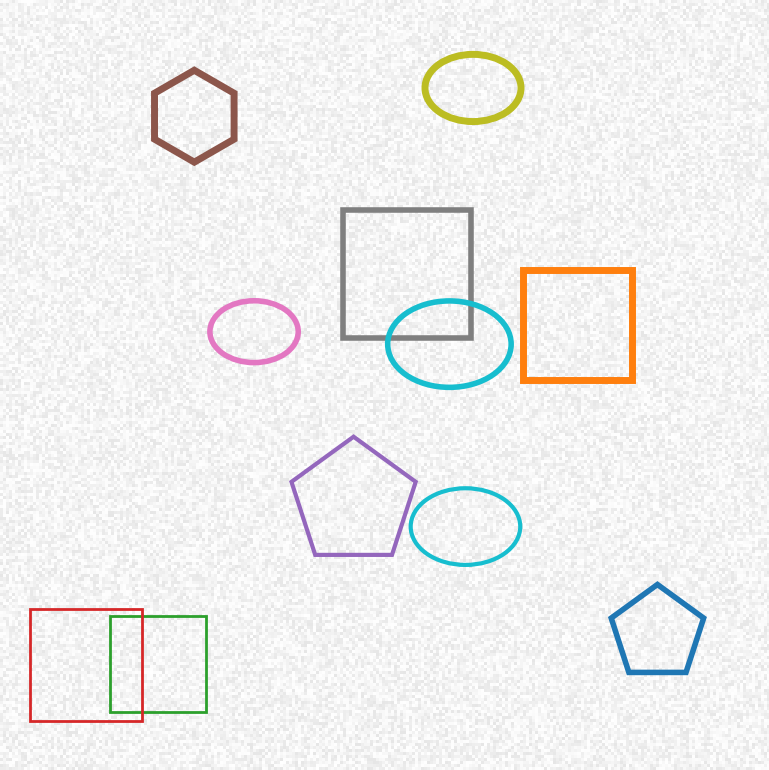[{"shape": "pentagon", "thickness": 2, "radius": 0.32, "center": [0.854, 0.178]}, {"shape": "square", "thickness": 2.5, "radius": 0.36, "center": [0.75, 0.578]}, {"shape": "square", "thickness": 1, "radius": 0.31, "center": [0.205, 0.137]}, {"shape": "square", "thickness": 1, "radius": 0.36, "center": [0.111, 0.137]}, {"shape": "pentagon", "thickness": 1.5, "radius": 0.42, "center": [0.459, 0.348]}, {"shape": "hexagon", "thickness": 2.5, "radius": 0.3, "center": [0.252, 0.849]}, {"shape": "oval", "thickness": 2, "radius": 0.29, "center": [0.33, 0.569]}, {"shape": "square", "thickness": 2, "radius": 0.42, "center": [0.528, 0.644]}, {"shape": "oval", "thickness": 2.5, "radius": 0.31, "center": [0.614, 0.886]}, {"shape": "oval", "thickness": 1.5, "radius": 0.36, "center": [0.605, 0.316]}, {"shape": "oval", "thickness": 2, "radius": 0.4, "center": [0.584, 0.553]}]